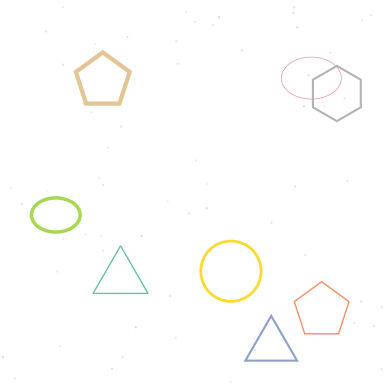[{"shape": "triangle", "thickness": 1, "radius": 0.41, "center": [0.313, 0.279]}, {"shape": "pentagon", "thickness": 1, "radius": 0.37, "center": [0.835, 0.193]}, {"shape": "triangle", "thickness": 1.5, "radius": 0.39, "center": [0.704, 0.102]}, {"shape": "oval", "thickness": 0.5, "radius": 0.39, "center": [0.809, 0.797]}, {"shape": "oval", "thickness": 2.5, "radius": 0.32, "center": [0.145, 0.442]}, {"shape": "circle", "thickness": 2, "radius": 0.39, "center": [0.6, 0.296]}, {"shape": "pentagon", "thickness": 3, "radius": 0.37, "center": [0.267, 0.79]}, {"shape": "hexagon", "thickness": 1.5, "radius": 0.36, "center": [0.875, 0.757]}]